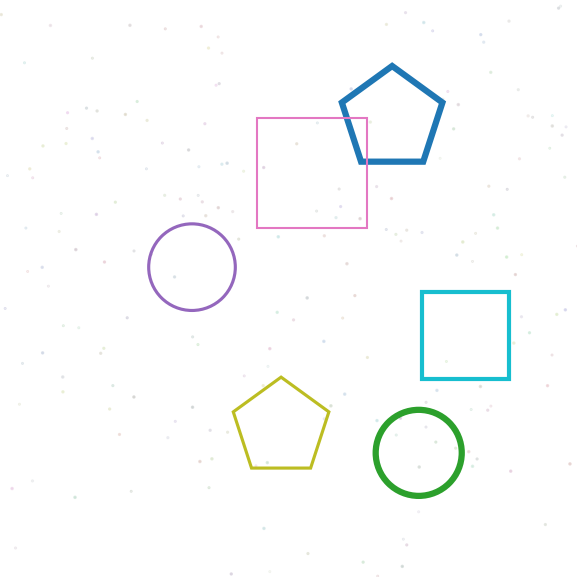[{"shape": "pentagon", "thickness": 3, "radius": 0.46, "center": [0.679, 0.793]}, {"shape": "circle", "thickness": 3, "radius": 0.37, "center": [0.725, 0.215]}, {"shape": "circle", "thickness": 1.5, "radius": 0.38, "center": [0.332, 0.537]}, {"shape": "square", "thickness": 1, "radius": 0.48, "center": [0.54, 0.7]}, {"shape": "pentagon", "thickness": 1.5, "radius": 0.44, "center": [0.487, 0.259]}, {"shape": "square", "thickness": 2, "radius": 0.38, "center": [0.806, 0.418]}]